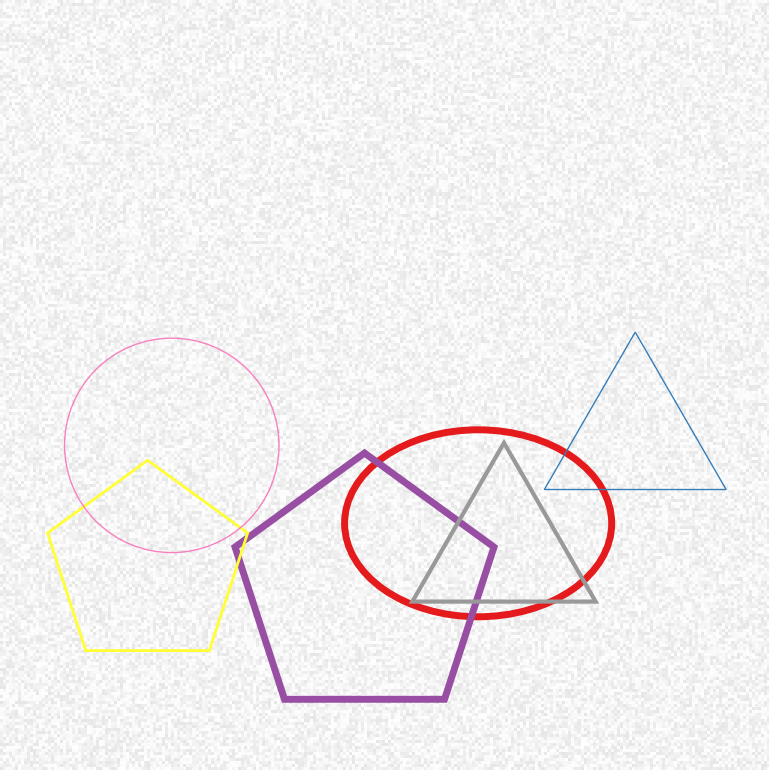[{"shape": "oval", "thickness": 2.5, "radius": 0.87, "center": [0.621, 0.32]}, {"shape": "triangle", "thickness": 0.5, "radius": 0.68, "center": [0.825, 0.432]}, {"shape": "pentagon", "thickness": 2.5, "radius": 0.88, "center": [0.473, 0.235]}, {"shape": "pentagon", "thickness": 1, "radius": 0.68, "center": [0.192, 0.266]}, {"shape": "circle", "thickness": 0.5, "radius": 0.7, "center": [0.223, 0.422]}, {"shape": "triangle", "thickness": 1.5, "radius": 0.69, "center": [0.655, 0.287]}]